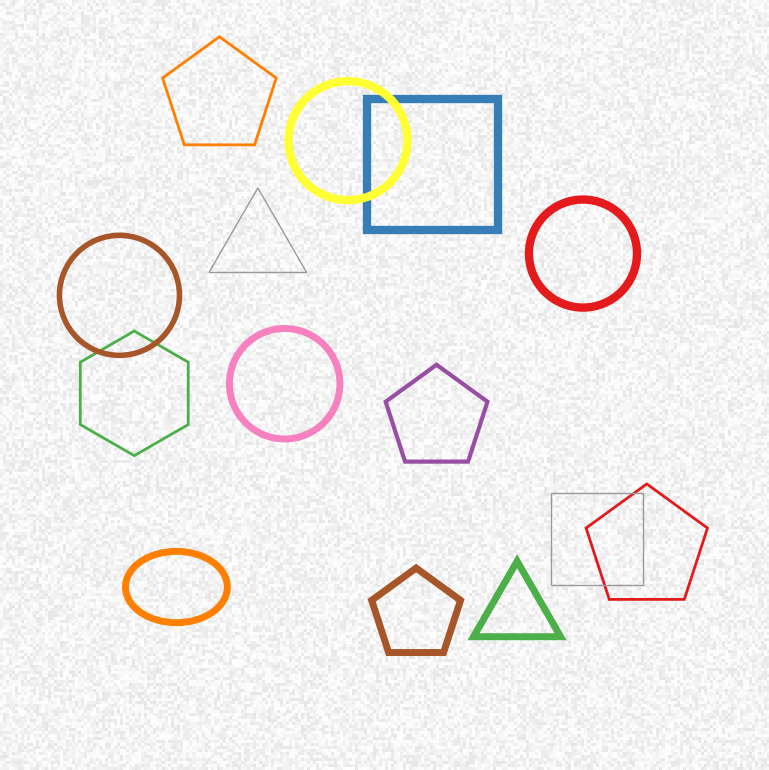[{"shape": "pentagon", "thickness": 1, "radius": 0.41, "center": [0.84, 0.289]}, {"shape": "circle", "thickness": 3, "radius": 0.35, "center": [0.757, 0.671]}, {"shape": "square", "thickness": 3, "radius": 0.42, "center": [0.562, 0.786]}, {"shape": "triangle", "thickness": 2.5, "radius": 0.33, "center": [0.672, 0.206]}, {"shape": "hexagon", "thickness": 1, "radius": 0.4, "center": [0.174, 0.489]}, {"shape": "pentagon", "thickness": 1.5, "radius": 0.35, "center": [0.567, 0.457]}, {"shape": "oval", "thickness": 2.5, "radius": 0.33, "center": [0.229, 0.238]}, {"shape": "pentagon", "thickness": 1, "radius": 0.39, "center": [0.285, 0.875]}, {"shape": "circle", "thickness": 3, "radius": 0.39, "center": [0.452, 0.817]}, {"shape": "circle", "thickness": 2, "radius": 0.39, "center": [0.155, 0.616]}, {"shape": "pentagon", "thickness": 2.5, "radius": 0.3, "center": [0.54, 0.202]}, {"shape": "circle", "thickness": 2.5, "radius": 0.36, "center": [0.37, 0.502]}, {"shape": "square", "thickness": 0.5, "radius": 0.3, "center": [0.775, 0.3]}, {"shape": "triangle", "thickness": 0.5, "radius": 0.37, "center": [0.335, 0.683]}]